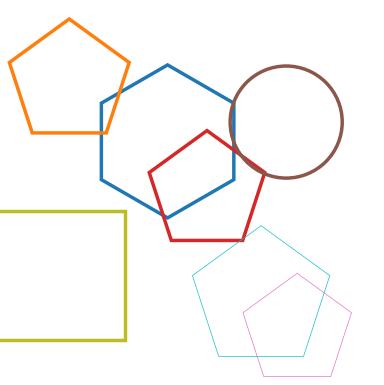[{"shape": "hexagon", "thickness": 2.5, "radius": 0.99, "center": [0.435, 0.633]}, {"shape": "pentagon", "thickness": 2.5, "radius": 0.82, "center": [0.18, 0.787]}, {"shape": "pentagon", "thickness": 2.5, "radius": 0.79, "center": [0.538, 0.503]}, {"shape": "circle", "thickness": 2.5, "radius": 0.73, "center": [0.743, 0.683]}, {"shape": "pentagon", "thickness": 0.5, "radius": 0.74, "center": [0.772, 0.142]}, {"shape": "square", "thickness": 2.5, "radius": 0.84, "center": [0.157, 0.285]}, {"shape": "pentagon", "thickness": 0.5, "radius": 0.94, "center": [0.678, 0.226]}]